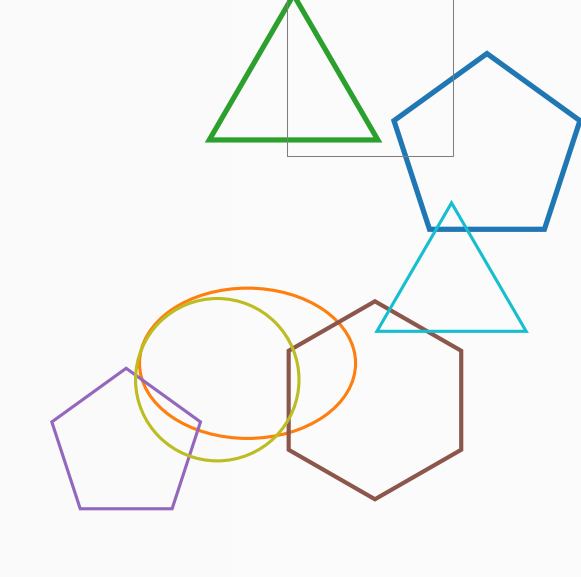[{"shape": "pentagon", "thickness": 2.5, "radius": 0.84, "center": [0.838, 0.738]}, {"shape": "oval", "thickness": 1.5, "radius": 0.93, "center": [0.426, 0.37]}, {"shape": "triangle", "thickness": 2.5, "radius": 0.84, "center": [0.505, 0.841]}, {"shape": "pentagon", "thickness": 1.5, "radius": 0.67, "center": [0.217, 0.227]}, {"shape": "hexagon", "thickness": 2, "radius": 0.86, "center": [0.645, 0.306]}, {"shape": "square", "thickness": 0.5, "radius": 0.72, "center": [0.636, 0.871]}, {"shape": "circle", "thickness": 1.5, "radius": 0.7, "center": [0.374, 0.342]}, {"shape": "triangle", "thickness": 1.5, "radius": 0.74, "center": [0.777, 0.5]}]